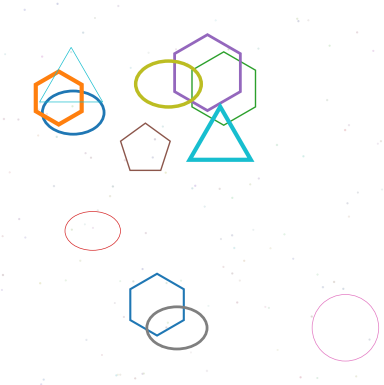[{"shape": "hexagon", "thickness": 1.5, "radius": 0.4, "center": [0.408, 0.209]}, {"shape": "oval", "thickness": 2, "radius": 0.4, "center": [0.19, 0.708]}, {"shape": "hexagon", "thickness": 3, "radius": 0.34, "center": [0.153, 0.745]}, {"shape": "hexagon", "thickness": 1, "radius": 0.48, "center": [0.581, 0.77]}, {"shape": "oval", "thickness": 0.5, "radius": 0.36, "center": [0.241, 0.4]}, {"shape": "hexagon", "thickness": 2, "radius": 0.49, "center": [0.539, 0.811]}, {"shape": "pentagon", "thickness": 1, "radius": 0.34, "center": [0.378, 0.612]}, {"shape": "circle", "thickness": 0.5, "radius": 0.43, "center": [0.897, 0.149]}, {"shape": "oval", "thickness": 2, "radius": 0.39, "center": [0.46, 0.148]}, {"shape": "oval", "thickness": 2.5, "radius": 0.43, "center": [0.438, 0.782]}, {"shape": "triangle", "thickness": 0.5, "radius": 0.47, "center": [0.185, 0.782]}, {"shape": "triangle", "thickness": 3, "radius": 0.46, "center": [0.572, 0.631]}]